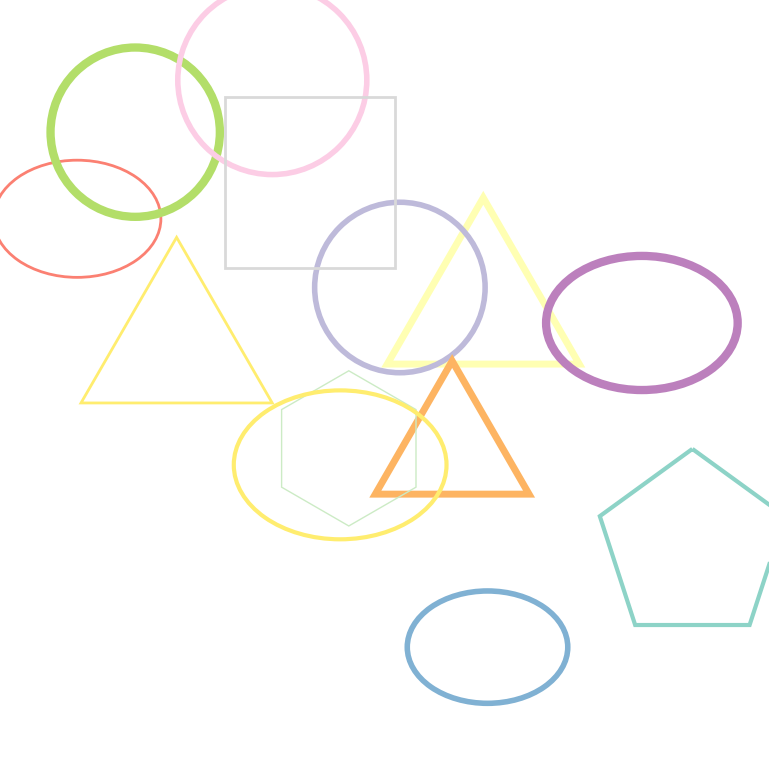[{"shape": "pentagon", "thickness": 1.5, "radius": 0.63, "center": [0.899, 0.291]}, {"shape": "triangle", "thickness": 2.5, "radius": 0.72, "center": [0.628, 0.599]}, {"shape": "circle", "thickness": 2, "radius": 0.55, "center": [0.519, 0.627]}, {"shape": "oval", "thickness": 1, "radius": 0.54, "center": [0.1, 0.716]}, {"shape": "oval", "thickness": 2, "radius": 0.52, "center": [0.633, 0.16]}, {"shape": "triangle", "thickness": 2.5, "radius": 0.58, "center": [0.587, 0.416]}, {"shape": "circle", "thickness": 3, "radius": 0.55, "center": [0.176, 0.828]}, {"shape": "circle", "thickness": 2, "radius": 0.61, "center": [0.354, 0.896]}, {"shape": "square", "thickness": 1, "radius": 0.55, "center": [0.403, 0.763]}, {"shape": "oval", "thickness": 3, "radius": 0.62, "center": [0.834, 0.581]}, {"shape": "hexagon", "thickness": 0.5, "radius": 0.5, "center": [0.453, 0.418]}, {"shape": "oval", "thickness": 1.5, "radius": 0.69, "center": [0.442, 0.396]}, {"shape": "triangle", "thickness": 1, "radius": 0.72, "center": [0.229, 0.548]}]